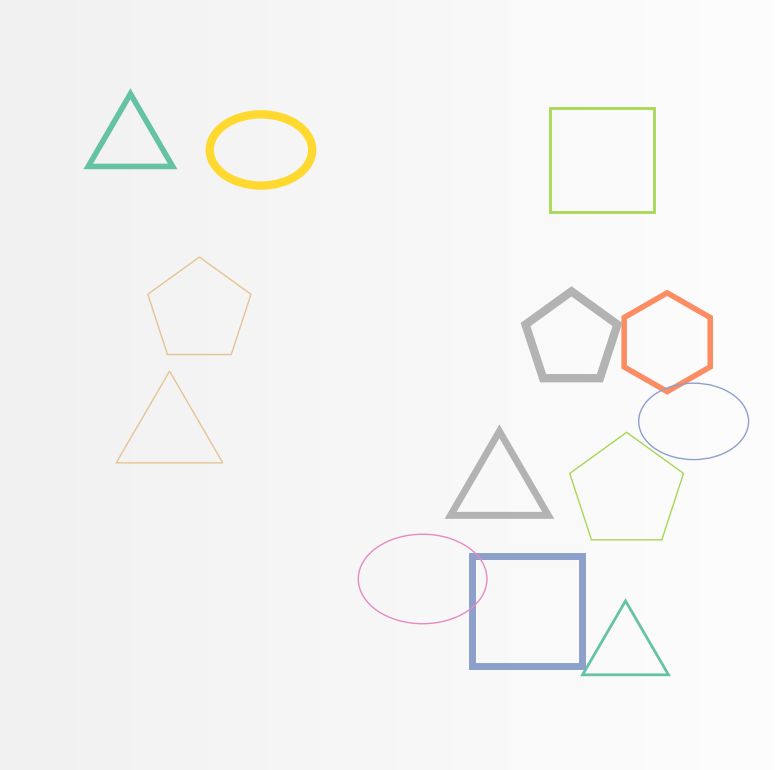[{"shape": "triangle", "thickness": 2, "radius": 0.31, "center": [0.168, 0.815]}, {"shape": "triangle", "thickness": 1, "radius": 0.32, "center": [0.807, 0.156]}, {"shape": "hexagon", "thickness": 2, "radius": 0.32, "center": [0.861, 0.556]}, {"shape": "square", "thickness": 2.5, "radius": 0.35, "center": [0.679, 0.206]}, {"shape": "oval", "thickness": 0.5, "radius": 0.35, "center": [0.895, 0.453]}, {"shape": "oval", "thickness": 0.5, "radius": 0.42, "center": [0.545, 0.248]}, {"shape": "square", "thickness": 1, "radius": 0.34, "center": [0.777, 0.792]}, {"shape": "pentagon", "thickness": 0.5, "radius": 0.39, "center": [0.809, 0.361]}, {"shape": "oval", "thickness": 3, "radius": 0.33, "center": [0.337, 0.805]}, {"shape": "triangle", "thickness": 0.5, "radius": 0.4, "center": [0.219, 0.439]}, {"shape": "pentagon", "thickness": 0.5, "radius": 0.35, "center": [0.257, 0.596]}, {"shape": "pentagon", "thickness": 3, "radius": 0.31, "center": [0.737, 0.559]}, {"shape": "triangle", "thickness": 2.5, "radius": 0.36, "center": [0.644, 0.367]}]